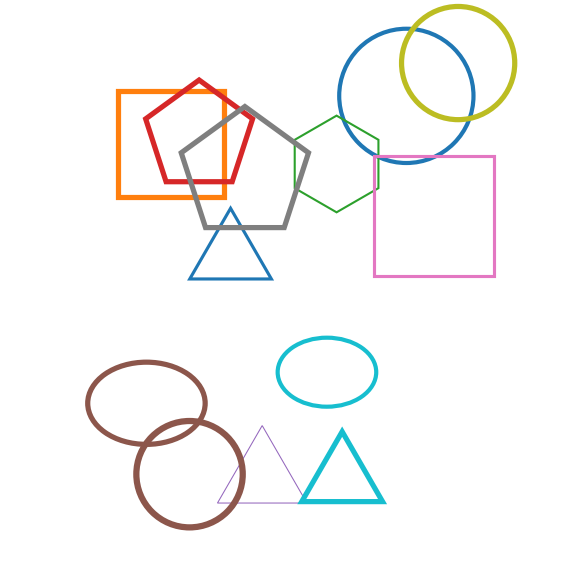[{"shape": "circle", "thickness": 2, "radius": 0.58, "center": [0.704, 0.833]}, {"shape": "triangle", "thickness": 1.5, "radius": 0.41, "center": [0.399, 0.557]}, {"shape": "square", "thickness": 2.5, "radius": 0.46, "center": [0.296, 0.749]}, {"shape": "hexagon", "thickness": 1, "radius": 0.42, "center": [0.583, 0.715]}, {"shape": "pentagon", "thickness": 2.5, "radius": 0.49, "center": [0.345, 0.763]}, {"shape": "triangle", "thickness": 0.5, "radius": 0.45, "center": [0.454, 0.173]}, {"shape": "circle", "thickness": 3, "radius": 0.46, "center": [0.328, 0.178]}, {"shape": "oval", "thickness": 2.5, "radius": 0.51, "center": [0.254, 0.301]}, {"shape": "square", "thickness": 1.5, "radius": 0.52, "center": [0.752, 0.625]}, {"shape": "pentagon", "thickness": 2.5, "radius": 0.58, "center": [0.424, 0.699]}, {"shape": "circle", "thickness": 2.5, "radius": 0.49, "center": [0.793, 0.89]}, {"shape": "triangle", "thickness": 2.5, "radius": 0.4, "center": [0.592, 0.171]}, {"shape": "oval", "thickness": 2, "radius": 0.43, "center": [0.566, 0.355]}]